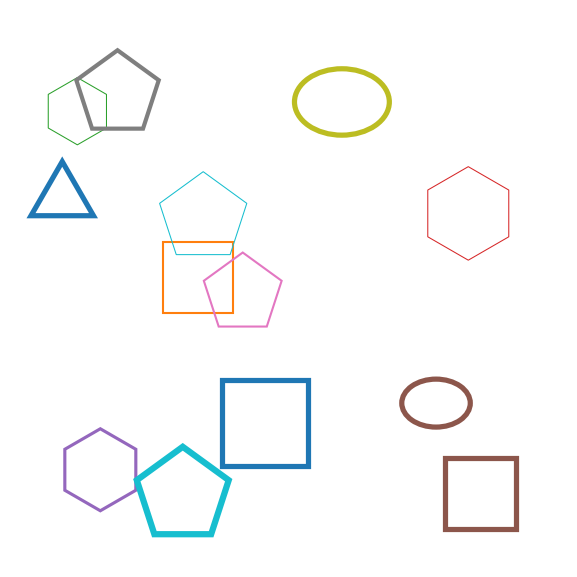[{"shape": "triangle", "thickness": 2.5, "radius": 0.31, "center": [0.108, 0.657]}, {"shape": "square", "thickness": 2.5, "radius": 0.37, "center": [0.459, 0.266]}, {"shape": "square", "thickness": 1, "radius": 0.3, "center": [0.343, 0.519]}, {"shape": "hexagon", "thickness": 0.5, "radius": 0.29, "center": [0.134, 0.807]}, {"shape": "hexagon", "thickness": 0.5, "radius": 0.4, "center": [0.811, 0.63]}, {"shape": "hexagon", "thickness": 1.5, "radius": 0.35, "center": [0.174, 0.186]}, {"shape": "square", "thickness": 2.5, "radius": 0.31, "center": [0.833, 0.145]}, {"shape": "oval", "thickness": 2.5, "radius": 0.3, "center": [0.755, 0.301]}, {"shape": "pentagon", "thickness": 1, "radius": 0.35, "center": [0.42, 0.491]}, {"shape": "pentagon", "thickness": 2, "radius": 0.38, "center": [0.204, 0.837]}, {"shape": "oval", "thickness": 2.5, "radius": 0.41, "center": [0.592, 0.823]}, {"shape": "pentagon", "thickness": 3, "radius": 0.42, "center": [0.316, 0.142]}, {"shape": "pentagon", "thickness": 0.5, "radius": 0.4, "center": [0.352, 0.622]}]